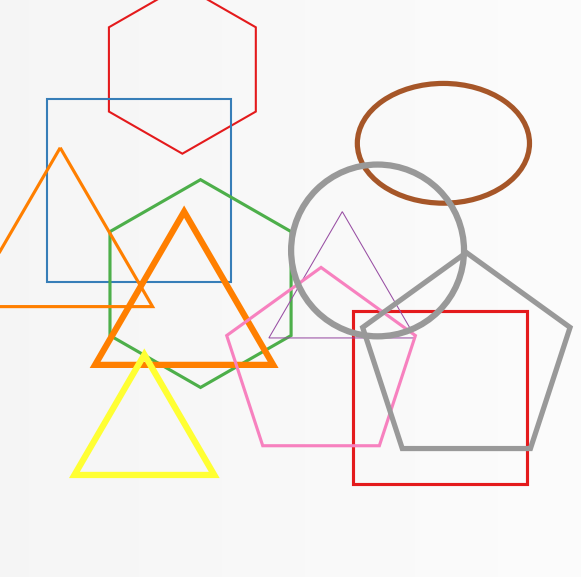[{"shape": "square", "thickness": 1.5, "radius": 0.75, "center": [0.757, 0.311]}, {"shape": "hexagon", "thickness": 1, "radius": 0.73, "center": [0.314, 0.879]}, {"shape": "square", "thickness": 1, "radius": 0.79, "center": [0.239, 0.669]}, {"shape": "hexagon", "thickness": 1.5, "radius": 0.9, "center": [0.345, 0.508]}, {"shape": "triangle", "thickness": 0.5, "radius": 0.73, "center": [0.589, 0.487]}, {"shape": "triangle", "thickness": 1.5, "radius": 0.92, "center": [0.104, 0.56]}, {"shape": "triangle", "thickness": 3, "radius": 0.88, "center": [0.317, 0.456]}, {"shape": "triangle", "thickness": 3, "radius": 0.69, "center": [0.248, 0.246]}, {"shape": "oval", "thickness": 2.5, "radius": 0.74, "center": [0.763, 0.751]}, {"shape": "pentagon", "thickness": 1.5, "radius": 0.85, "center": [0.552, 0.365]}, {"shape": "pentagon", "thickness": 2.5, "radius": 0.94, "center": [0.802, 0.374]}, {"shape": "circle", "thickness": 3, "radius": 0.74, "center": [0.65, 0.565]}]